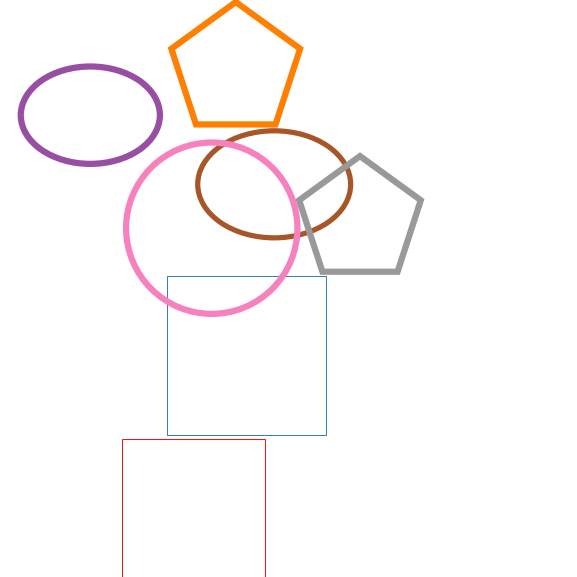[{"shape": "square", "thickness": 0.5, "radius": 0.62, "center": [0.335, 0.115]}, {"shape": "square", "thickness": 0.5, "radius": 0.69, "center": [0.427, 0.383]}, {"shape": "oval", "thickness": 3, "radius": 0.6, "center": [0.156, 0.8]}, {"shape": "pentagon", "thickness": 3, "radius": 0.59, "center": [0.408, 0.878]}, {"shape": "oval", "thickness": 2.5, "radius": 0.66, "center": [0.475, 0.68]}, {"shape": "circle", "thickness": 3, "radius": 0.74, "center": [0.367, 0.604]}, {"shape": "pentagon", "thickness": 3, "radius": 0.55, "center": [0.623, 0.618]}]